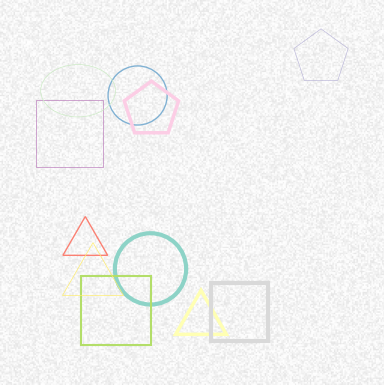[{"shape": "circle", "thickness": 3, "radius": 0.46, "center": [0.391, 0.302]}, {"shape": "triangle", "thickness": 2.5, "radius": 0.38, "center": [0.522, 0.17]}, {"shape": "pentagon", "thickness": 0.5, "radius": 0.37, "center": [0.834, 0.851]}, {"shape": "triangle", "thickness": 1, "radius": 0.34, "center": [0.222, 0.37]}, {"shape": "circle", "thickness": 1, "radius": 0.38, "center": [0.357, 0.752]}, {"shape": "square", "thickness": 1.5, "radius": 0.45, "center": [0.301, 0.193]}, {"shape": "pentagon", "thickness": 2.5, "radius": 0.37, "center": [0.393, 0.715]}, {"shape": "square", "thickness": 3, "radius": 0.37, "center": [0.622, 0.19]}, {"shape": "square", "thickness": 0.5, "radius": 0.44, "center": [0.18, 0.652]}, {"shape": "oval", "thickness": 0.5, "radius": 0.49, "center": [0.203, 0.764]}, {"shape": "triangle", "thickness": 0.5, "radius": 0.46, "center": [0.242, 0.278]}]